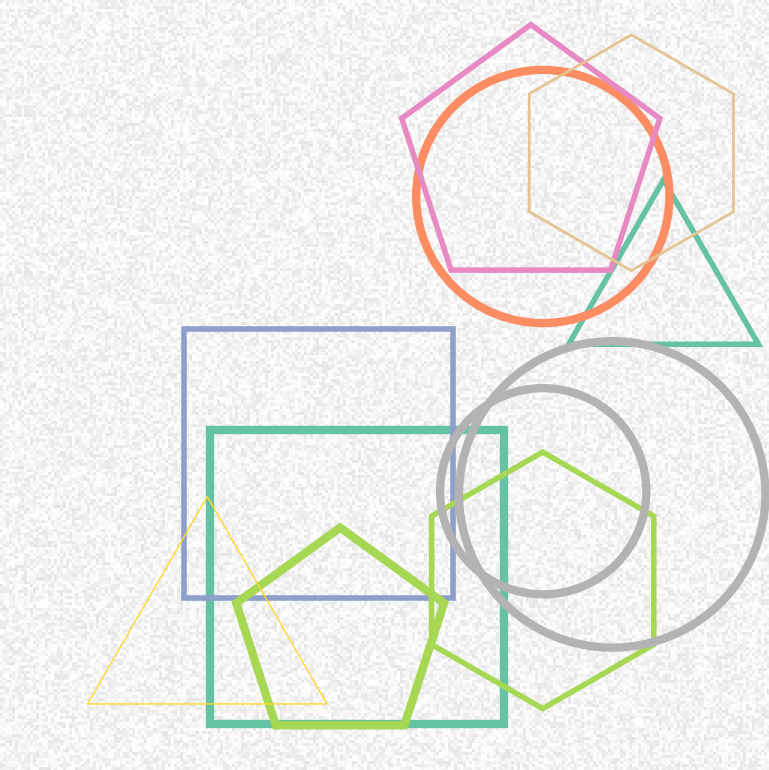[{"shape": "square", "thickness": 3, "radius": 0.95, "center": [0.464, 0.25]}, {"shape": "triangle", "thickness": 2, "radius": 0.71, "center": [0.862, 0.624]}, {"shape": "circle", "thickness": 3, "radius": 0.82, "center": [0.705, 0.745]}, {"shape": "square", "thickness": 2, "radius": 0.87, "center": [0.414, 0.398]}, {"shape": "pentagon", "thickness": 2, "radius": 0.88, "center": [0.689, 0.792]}, {"shape": "hexagon", "thickness": 2, "radius": 0.83, "center": [0.705, 0.246]}, {"shape": "pentagon", "thickness": 3, "radius": 0.71, "center": [0.442, 0.173]}, {"shape": "triangle", "thickness": 0.5, "radius": 0.9, "center": [0.269, 0.176]}, {"shape": "hexagon", "thickness": 1, "radius": 0.77, "center": [0.82, 0.802]}, {"shape": "circle", "thickness": 3, "radius": 1.0, "center": [0.795, 0.358]}, {"shape": "circle", "thickness": 3, "radius": 0.67, "center": [0.705, 0.362]}]